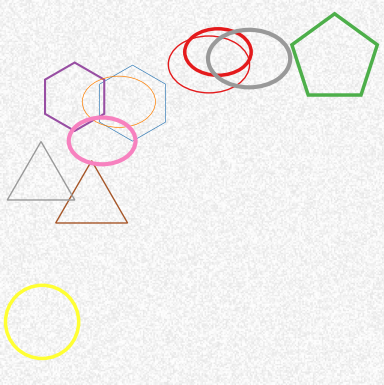[{"shape": "oval", "thickness": 2.5, "radius": 0.43, "center": [0.566, 0.865]}, {"shape": "oval", "thickness": 1, "radius": 0.53, "center": [0.543, 0.833]}, {"shape": "hexagon", "thickness": 0.5, "radius": 0.49, "center": [0.344, 0.732]}, {"shape": "pentagon", "thickness": 2.5, "radius": 0.58, "center": [0.869, 0.848]}, {"shape": "hexagon", "thickness": 1.5, "radius": 0.44, "center": [0.194, 0.749]}, {"shape": "oval", "thickness": 0.5, "radius": 0.48, "center": [0.309, 0.736]}, {"shape": "circle", "thickness": 2.5, "radius": 0.48, "center": [0.109, 0.164]}, {"shape": "triangle", "thickness": 1, "radius": 0.54, "center": [0.238, 0.475]}, {"shape": "oval", "thickness": 3, "radius": 0.43, "center": [0.265, 0.634]}, {"shape": "triangle", "thickness": 1, "radius": 0.51, "center": [0.107, 0.531]}, {"shape": "oval", "thickness": 3, "radius": 0.53, "center": [0.647, 0.848]}]